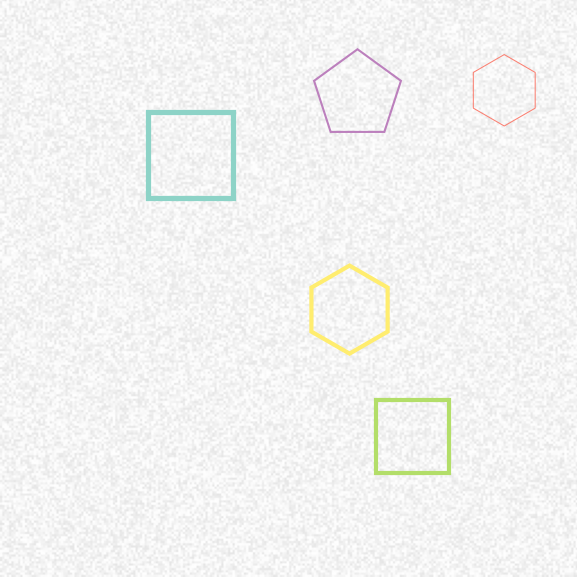[{"shape": "square", "thickness": 2.5, "radius": 0.37, "center": [0.33, 0.731]}, {"shape": "hexagon", "thickness": 0.5, "radius": 0.31, "center": [0.873, 0.843]}, {"shape": "square", "thickness": 2, "radius": 0.32, "center": [0.714, 0.243]}, {"shape": "pentagon", "thickness": 1, "radius": 0.4, "center": [0.619, 0.835]}, {"shape": "hexagon", "thickness": 2, "radius": 0.38, "center": [0.605, 0.463]}]